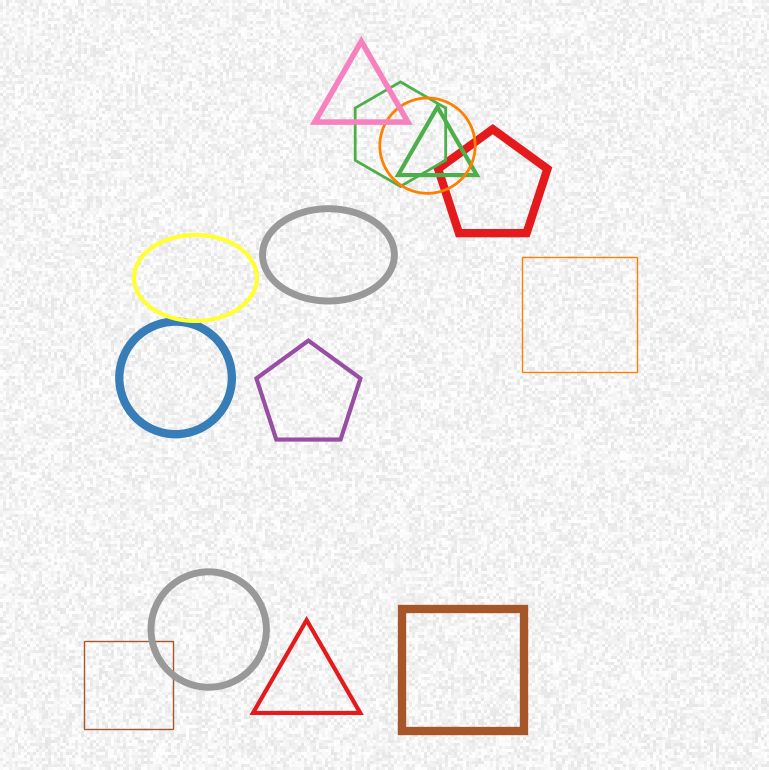[{"shape": "pentagon", "thickness": 3, "radius": 0.37, "center": [0.64, 0.758]}, {"shape": "triangle", "thickness": 1.5, "radius": 0.4, "center": [0.398, 0.114]}, {"shape": "circle", "thickness": 3, "radius": 0.37, "center": [0.228, 0.509]}, {"shape": "triangle", "thickness": 1.5, "radius": 0.3, "center": [0.568, 0.802]}, {"shape": "hexagon", "thickness": 1, "radius": 0.34, "center": [0.52, 0.826]}, {"shape": "pentagon", "thickness": 1.5, "radius": 0.36, "center": [0.401, 0.487]}, {"shape": "circle", "thickness": 1, "radius": 0.31, "center": [0.555, 0.811]}, {"shape": "square", "thickness": 0.5, "radius": 0.37, "center": [0.752, 0.592]}, {"shape": "oval", "thickness": 1.5, "radius": 0.4, "center": [0.254, 0.639]}, {"shape": "square", "thickness": 0.5, "radius": 0.29, "center": [0.167, 0.11]}, {"shape": "square", "thickness": 3, "radius": 0.4, "center": [0.602, 0.13]}, {"shape": "triangle", "thickness": 2, "radius": 0.35, "center": [0.469, 0.876]}, {"shape": "oval", "thickness": 2.5, "radius": 0.43, "center": [0.427, 0.669]}, {"shape": "circle", "thickness": 2.5, "radius": 0.37, "center": [0.271, 0.182]}]